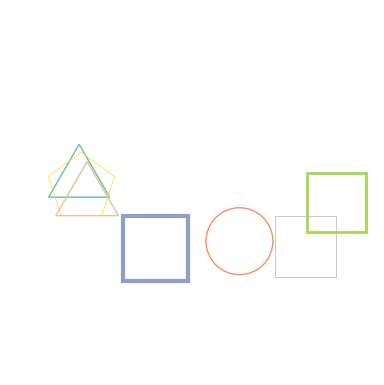[{"shape": "triangle", "thickness": 1, "radius": 0.46, "center": [0.206, 0.534]}, {"shape": "circle", "thickness": 1, "radius": 0.43, "center": [0.622, 0.373]}, {"shape": "square", "thickness": 3, "radius": 0.42, "center": [0.404, 0.355]}, {"shape": "square", "thickness": 2, "radius": 0.38, "center": [0.873, 0.475]}, {"shape": "pentagon", "thickness": 0.5, "radius": 0.45, "center": [0.212, 0.514]}, {"shape": "triangle", "thickness": 1, "radius": 0.47, "center": [0.226, 0.487]}, {"shape": "square", "thickness": 0.5, "radius": 0.39, "center": [0.793, 0.36]}]